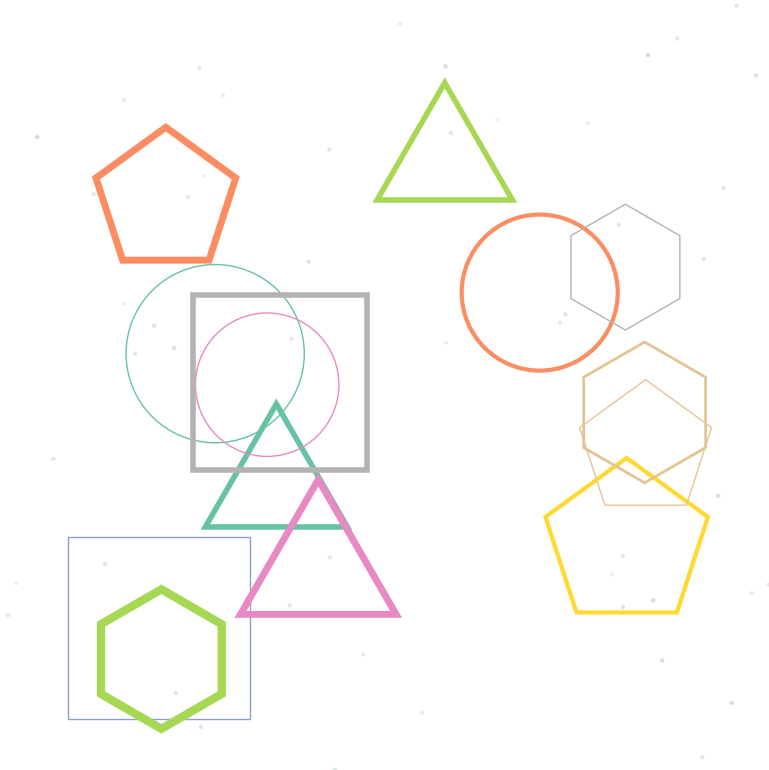[{"shape": "triangle", "thickness": 2, "radius": 0.53, "center": [0.359, 0.369]}, {"shape": "circle", "thickness": 0.5, "radius": 0.58, "center": [0.279, 0.541]}, {"shape": "circle", "thickness": 1.5, "radius": 0.51, "center": [0.701, 0.62]}, {"shape": "pentagon", "thickness": 2.5, "radius": 0.48, "center": [0.215, 0.739]}, {"shape": "square", "thickness": 0.5, "radius": 0.59, "center": [0.206, 0.184]}, {"shape": "triangle", "thickness": 2.5, "radius": 0.58, "center": [0.413, 0.26]}, {"shape": "circle", "thickness": 0.5, "radius": 0.47, "center": [0.347, 0.5]}, {"shape": "triangle", "thickness": 2, "radius": 0.51, "center": [0.578, 0.791]}, {"shape": "hexagon", "thickness": 3, "radius": 0.45, "center": [0.21, 0.144]}, {"shape": "pentagon", "thickness": 1.5, "radius": 0.55, "center": [0.814, 0.294]}, {"shape": "pentagon", "thickness": 0.5, "radius": 0.45, "center": [0.838, 0.417]}, {"shape": "hexagon", "thickness": 1, "radius": 0.46, "center": [0.837, 0.464]}, {"shape": "hexagon", "thickness": 0.5, "radius": 0.41, "center": [0.812, 0.653]}, {"shape": "square", "thickness": 2, "radius": 0.57, "center": [0.364, 0.503]}]